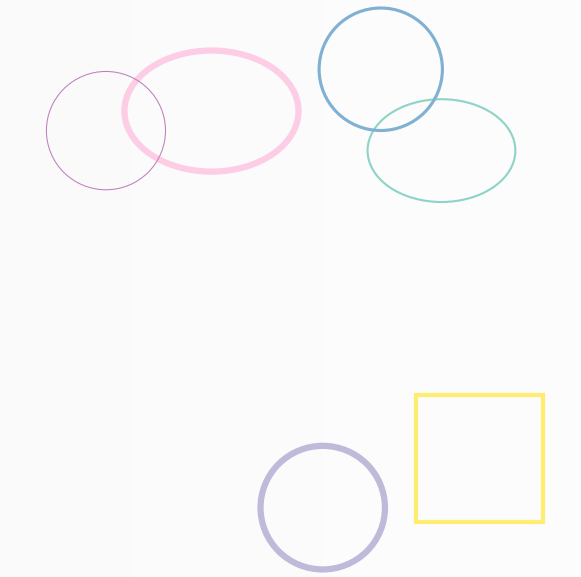[{"shape": "oval", "thickness": 1, "radius": 0.64, "center": [0.76, 0.738]}, {"shape": "circle", "thickness": 3, "radius": 0.54, "center": [0.555, 0.12]}, {"shape": "circle", "thickness": 1.5, "radius": 0.53, "center": [0.655, 0.879]}, {"shape": "oval", "thickness": 3, "radius": 0.75, "center": [0.364, 0.807]}, {"shape": "circle", "thickness": 0.5, "radius": 0.51, "center": [0.182, 0.773]}, {"shape": "square", "thickness": 2, "radius": 0.55, "center": [0.825, 0.205]}]